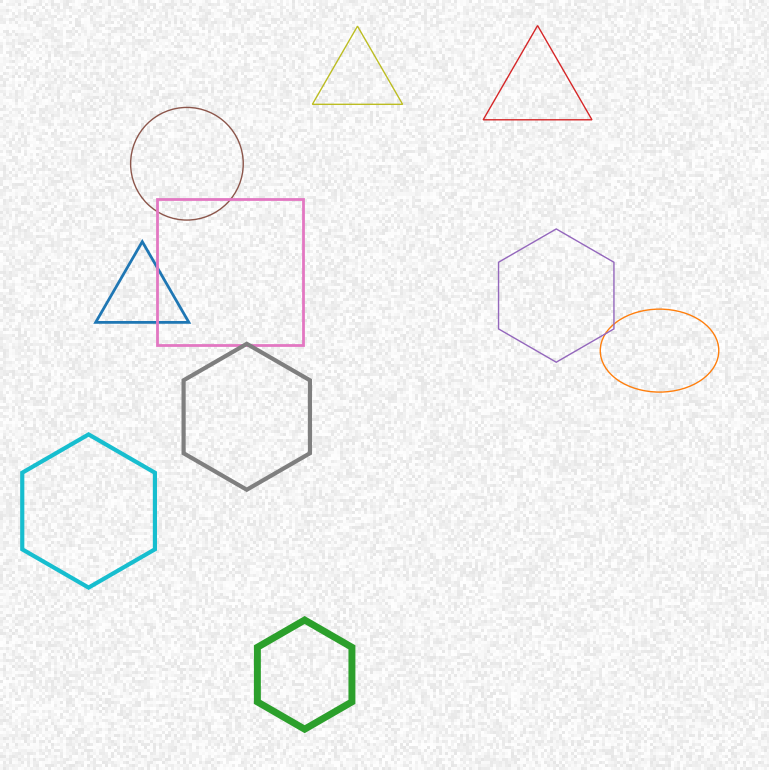[{"shape": "triangle", "thickness": 1, "radius": 0.35, "center": [0.185, 0.616]}, {"shape": "oval", "thickness": 0.5, "radius": 0.38, "center": [0.857, 0.545]}, {"shape": "hexagon", "thickness": 2.5, "radius": 0.35, "center": [0.396, 0.124]}, {"shape": "triangle", "thickness": 0.5, "radius": 0.41, "center": [0.698, 0.885]}, {"shape": "hexagon", "thickness": 0.5, "radius": 0.43, "center": [0.722, 0.616]}, {"shape": "circle", "thickness": 0.5, "radius": 0.37, "center": [0.243, 0.787]}, {"shape": "square", "thickness": 1, "radius": 0.47, "center": [0.298, 0.647]}, {"shape": "hexagon", "thickness": 1.5, "radius": 0.47, "center": [0.32, 0.459]}, {"shape": "triangle", "thickness": 0.5, "radius": 0.34, "center": [0.464, 0.898]}, {"shape": "hexagon", "thickness": 1.5, "radius": 0.5, "center": [0.115, 0.336]}]